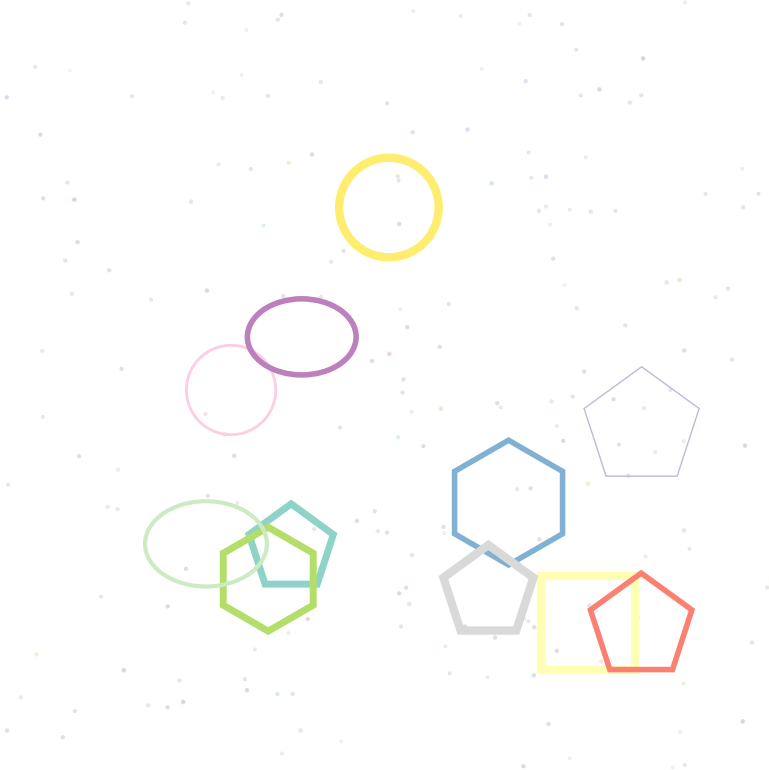[{"shape": "pentagon", "thickness": 2.5, "radius": 0.29, "center": [0.378, 0.288]}, {"shape": "square", "thickness": 3, "radius": 0.31, "center": [0.764, 0.191]}, {"shape": "pentagon", "thickness": 0.5, "radius": 0.39, "center": [0.833, 0.445]}, {"shape": "pentagon", "thickness": 2, "radius": 0.35, "center": [0.833, 0.186]}, {"shape": "hexagon", "thickness": 2, "radius": 0.4, "center": [0.66, 0.347]}, {"shape": "hexagon", "thickness": 2.5, "radius": 0.34, "center": [0.348, 0.248]}, {"shape": "circle", "thickness": 1, "radius": 0.29, "center": [0.3, 0.494]}, {"shape": "pentagon", "thickness": 3, "radius": 0.31, "center": [0.634, 0.231]}, {"shape": "oval", "thickness": 2, "radius": 0.35, "center": [0.392, 0.562]}, {"shape": "oval", "thickness": 1.5, "radius": 0.4, "center": [0.268, 0.294]}, {"shape": "circle", "thickness": 3, "radius": 0.32, "center": [0.505, 0.73]}]